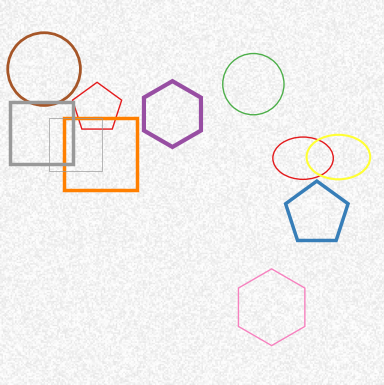[{"shape": "pentagon", "thickness": 1, "radius": 0.34, "center": [0.252, 0.719]}, {"shape": "oval", "thickness": 1, "radius": 0.39, "center": [0.787, 0.589]}, {"shape": "pentagon", "thickness": 2.5, "radius": 0.43, "center": [0.823, 0.444]}, {"shape": "circle", "thickness": 1, "radius": 0.4, "center": [0.658, 0.781]}, {"shape": "hexagon", "thickness": 3, "radius": 0.43, "center": [0.448, 0.704]}, {"shape": "square", "thickness": 2.5, "radius": 0.47, "center": [0.26, 0.6]}, {"shape": "oval", "thickness": 1.5, "radius": 0.41, "center": [0.879, 0.592]}, {"shape": "circle", "thickness": 2, "radius": 0.47, "center": [0.114, 0.821]}, {"shape": "hexagon", "thickness": 1, "radius": 0.5, "center": [0.706, 0.202]}, {"shape": "square", "thickness": 2.5, "radius": 0.41, "center": [0.108, 0.655]}, {"shape": "square", "thickness": 0.5, "radius": 0.34, "center": [0.197, 0.624]}]